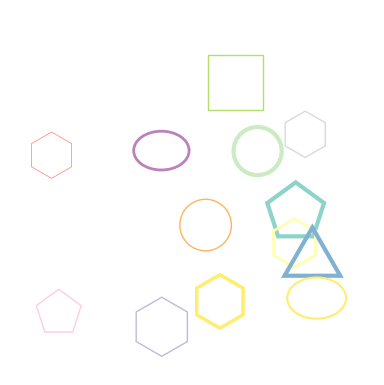[{"shape": "pentagon", "thickness": 3, "radius": 0.39, "center": [0.768, 0.449]}, {"shape": "hexagon", "thickness": 2, "radius": 0.31, "center": [0.765, 0.369]}, {"shape": "hexagon", "thickness": 1, "radius": 0.38, "center": [0.42, 0.151]}, {"shape": "hexagon", "thickness": 0.5, "radius": 0.3, "center": [0.134, 0.597]}, {"shape": "triangle", "thickness": 3, "radius": 0.42, "center": [0.811, 0.326]}, {"shape": "circle", "thickness": 1, "radius": 0.33, "center": [0.534, 0.415]}, {"shape": "square", "thickness": 1, "radius": 0.36, "center": [0.612, 0.786]}, {"shape": "pentagon", "thickness": 1, "radius": 0.31, "center": [0.153, 0.187]}, {"shape": "hexagon", "thickness": 1, "radius": 0.3, "center": [0.793, 0.651]}, {"shape": "oval", "thickness": 2, "radius": 0.36, "center": [0.419, 0.609]}, {"shape": "circle", "thickness": 3, "radius": 0.31, "center": [0.669, 0.608]}, {"shape": "hexagon", "thickness": 2.5, "radius": 0.35, "center": [0.571, 0.217]}, {"shape": "oval", "thickness": 1.5, "radius": 0.38, "center": [0.822, 0.226]}]